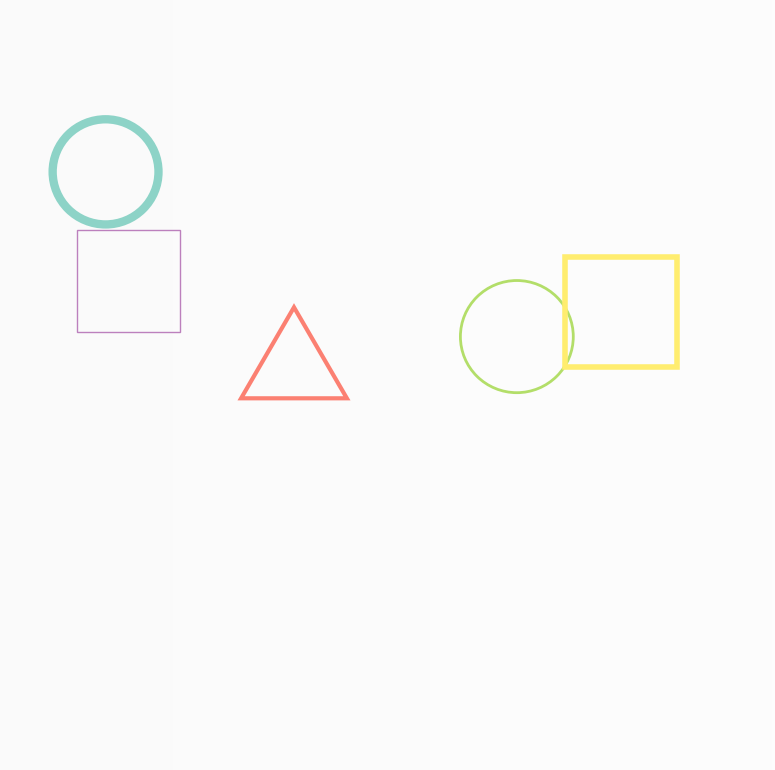[{"shape": "circle", "thickness": 3, "radius": 0.34, "center": [0.136, 0.777]}, {"shape": "triangle", "thickness": 1.5, "radius": 0.39, "center": [0.379, 0.522]}, {"shape": "circle", "thickness": 1, "radius": 0.36, "center": [0.667, 0.563]}, {"shape": "square", "thickness": 0.5, "radius": 0.33, "center": [0.166, 0.635]}, {"shape": "square", "thickness": 2, "radius": 0.36, "center": [0.801, 0.595]}]